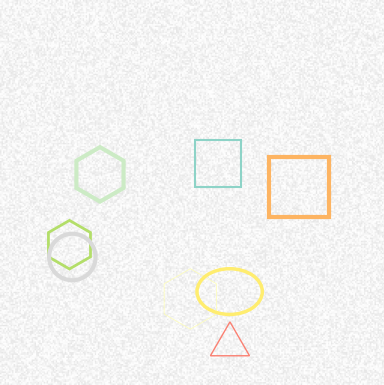[{"shape": "square", "thickness": 1.5, "radius": 0.3, "center": [0.566, 0.576]}, {"shape": "hexagon", "thickness": 0.5, "radius": 0.39, "center": [0.494, 0.224]}, {"shape": "triangle", "thickness": 1, "radius": 0.29, "center": [0.597, 0.105]}, {"shape": "square", "thickness": 3, "radius": 0.39, "center": [0.777, 0.514]}, {"shape": "hexagon", "thickness": 2, "radius": 0.32, "center": [0.18, 0.364]}, {"shape": "circle", "thickness": 3, "radius": 0.3, "center": [0.188, 0.332]}, {"shape": "hexagon", "thickness": 3, "radius": 0.35, "center": [0.26, 0.547]}, {"shape": "oval", "thickness": 2.5, "radius": 0.42, "center": [0.596, 0.243]}]